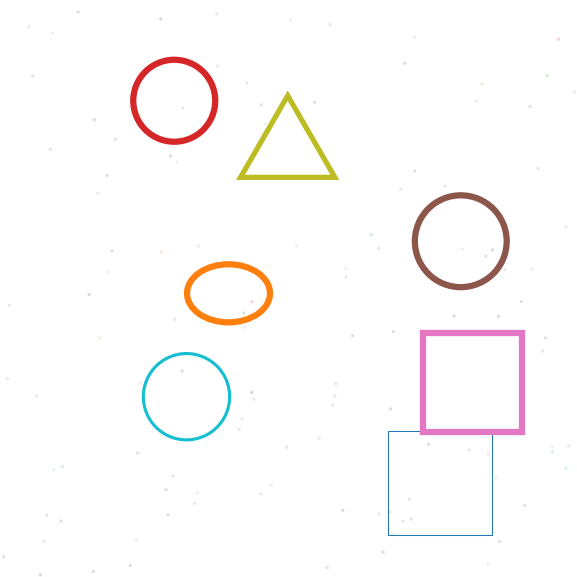[{"shape": "square", "thickness": 0.5, "radius": 0.45, "center": [0.761, 0.163]}, {"shape": "oval", "thickness": 3, "radius": 0.36, "center": [0.396, 0.491]}, {"shape": "circle", "thickness": 3, "radius": 0.35, "center": [0.302, 0.825]}, {"shape": "circle", "thickness": 3, "radius": 0.4, "center": [0.798, 0.581]}, {"shape": "square", "thickness": 3, "radius": 0.43, "center": [0.818, 0.337]}, {"shape": "triangle", "thickness": 2.5, "radius": 0.47, "center": [0.498, 0.739]}, {"shape": "circle", "thickness": 1.5, "radius": 0.37, "center": [0.323, 0.312]}]